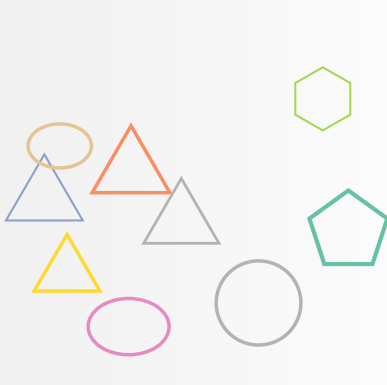[{"shape": "pentagon", "thickness": 3, "radius": 0.53, "center": [0.899, 0.4]}, {"shape": "triangle", "thickness": 2.5, "radius": 0.58, "center": [0.338, 0.557]}, {"shape": "triangle", "thickness": 1.5, "radius": 0.57, "center": [0.114, 0.485]}, {"shape": "oval", "thickness": 2.5, "radius": 0.52, "center": [0.332, 0.152]}, {"shape": "hexagon", "thickness": 1.5, "radius": 0.41, "center": [0.833, 0.743]}, {"shape": "triangle", "thickness": 2.5, "radius": 0.49, "center": [0.173, 0.293]}, {"shape": "oval", "thickness": 2.5, "radius": 0.41, "center": [0.154, 0.621]}, {"shape": "circle", "thickness": 2.5, "radius": 0.55, "center": [0.667, 0.213]}, {"shape": "triangle", "thickness": 2, "radius": 0.56, "center": [0.468, 0.424]}]